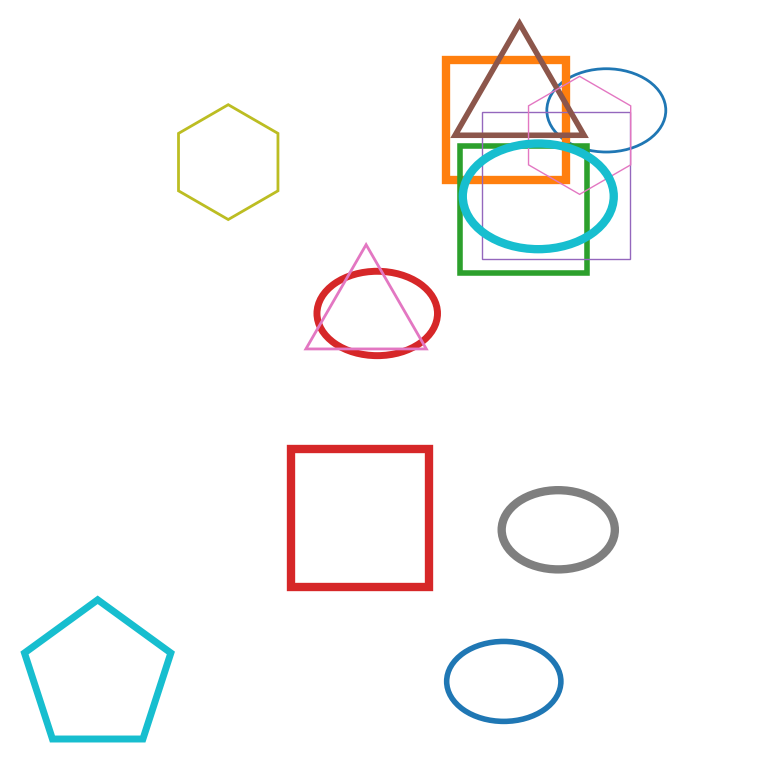[{"shape": "oval", "thickness": 2, "radius": 0.37, "center": [0.654, 0.115]}, {"shape": "oval", "thickness": 1, "radius": 0.39, "center": [0.787, 0.857]}, {"shape": "square", "thickness": 3, "radius": 0.39, "center": [0.657, 0.844]}, {"shape": "square", "thickness": 2, "radius": 0.41, "center": [0.68, 0.728]}, {"shape": "oval", "thickness": 2.5, "radius": 0.39, "center": [0.49, 0.593]}, {"shape": "square", "thickness": 3, "radius": 0.45, "center": [0.468, 0.327]}, {"shape": "square", "thickness": 0.5, "radius": 0.48, "center": [0.722, 0.76]}, {"shape": "triangle", "thickness": 2, "radius": 0.48, "center": [0.675, 0.873]}, {"shape": "triangle", "thickness": 1, "radius": 0.45, "center": [0.475, 0.592]}, {"shape": "hexagon", "thickness": 0.5, "radius": 0.38, "center": [0.753, 0.824]}, {"shape": "oval", "thickness": 3, "radius": 0.37, "center": [0.725, 0.312]}, {"shape": "hexagon", "thickness": 1, "radius": 0.37, "center": [0.296, 0.789]}, {"shape": "oval", "thickness": 3, "radius": 0.49, "center": [0.699, 0.745]}, {"shape": "pentagon", "thickness": 2.5, "radius": 0.5, "center": [0.127, 0.121]}]